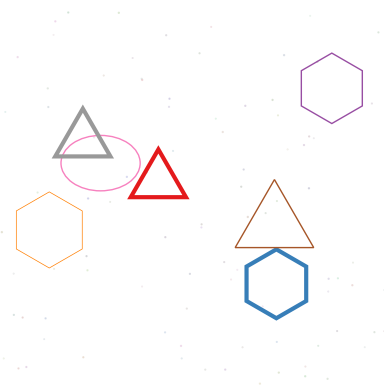[{"shape": "triangle", "thickness": 3, "radius": 0.41, "center": [0.411, 0.529]}, {"shape": "hexagon", "thickness": 3, "radius": 0.45, "center": [0.718, 0.263]}, {"shape": "hexagon", "thickness": 1, "radius": 0.46, "center": [0.862, 0.771]}, {"shape": "hexagon", "thickness": 0.5, "radius": 0.49, "center": [0.128, 0.403]}, {"shape": "triangle", "thickness": 1, "radius": 0.59, "center": [0.713, 0.416]}, {"shape": "oval", "thickness": 1, "radius": 0.51, "center": [0.261, 0.576]}, {"shape": "triangle", "thickness": 3, "radius": 0.41, "center": [0.215, 0.635]}]